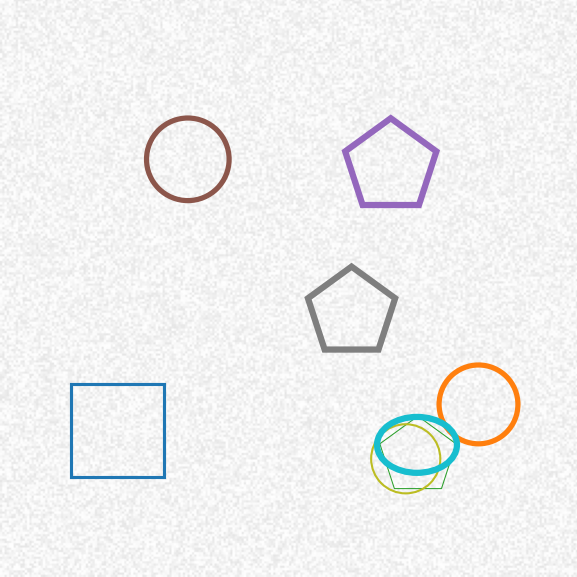[{"shape": "square", "thickness": 1.5, "radius": 0.4, "center": [0.203, 0.254]}, {"shape": "circle", "thickness": 2.5, "radius": 0.34, "center": [0.829, 0.299]}, {"shape": "pentagon", "thickness": 0.5, "radius": 0.35, "center": [0.724, 0.209]}, {"shape": "pentagon", "thickness": 3, "radius": 0.42, "center": [0.677, 0.711]}, {"shape": "circle", "thickness": 2.5, "radius": 0.36, "center": [0.325, 0.723]}, {"shape": "pentagon", "thickness": 3, "radius": 0.4, "center": [0.609, 0.458]}, {"shape": "circle", "thickness": 1, "radius": 0.3, "center": [0.703, 0.205]}, {"shape": "oval", "thickness": 3, "radius": 0.35, "center": [0.722, 0.229]}]